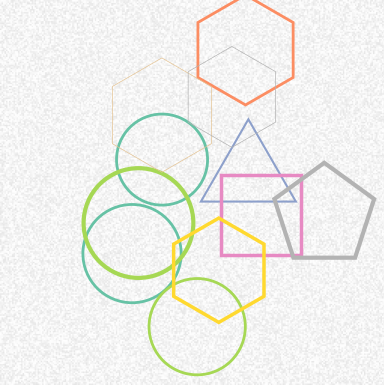[{"shape": "circle", "thickness": 2, "radius": 0.59, "center": [0.421, 0.585]}, {"shape": "circle", "thickness": 2, "radius": 0.64, "center": [0.343, 0.341]}, {"shape": "hexagon", "thickness": 2, "radius": 0.71, "center": [0.638, 0.87]}, {"shape": "triangle", "thickness": 1.5, "radius": 0.71, "center": [0.645, 0.548]}, {"shape": "square", "thickness": 2.5, "radius": 0.52, "center": [0.678, 0.442]}, {"shape": "circle", "thickness": 2, "radius": 0.63, "center": [0.512, 0.151]}, {"shape": "circle", "thickness": 3, "radius": 0.71, "center": [0.36, 0.421]}, {"shape": "hexagon", "thickness": 2.5, "radius": 0.68, "center": [0.568, 0.298]}, {"shape": "hexagon", "thickness": 0.5, "radius": 0.74, "center": [0.42, 0.701]}, {"shape": "hexagon", "thickness": 0.5, "radius": 0.66, "center": [0.602, 0.748]}, {"shape": "pentagon", "thickness": 3, "radius": 0.68, "center": [0.842, 0.441]}]